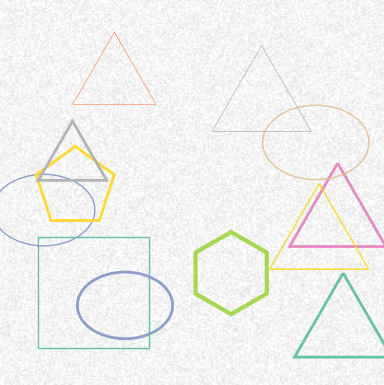[{"shape": "triangle", "thickness": 2, "radius": 0.73, "center": [0.891, 0.145]}, {"shape": "square", "thickness": 1, "radius": 0.72, "center": [0.242, 0.24]}, {"shape": "triangle", "thickness": 0.5, "radius": 0.63, "center": [0.297, 0.791]}, {"shape": "oval", "thickness": 2, "radius": 0.62, "center": [0.325, 0.207]}, {"shape": "oval", "thickness": 1, "radius": 0.66, "center": [0.113, 0.454]}, {"shape": "triangle", "thickness": 2, "radius": 0.72, "center": [0.877, 0.432]}, {"shape": "hexagon", "thickness": 3, "radius": 0.53, "center": [0.6, 0.291]}, {"shape": "triangle", "thickness": 1, "radius": 0.74, "center": [0.829, 0.375]}, {"shape": "pentagon", "thickness": 2, "radius": 0.53, "center": [0.195, 0.513]}, {"shape": "oval", "thickness": 1, "radius": 0.69, "center": [0.82, 0.63]}, {"shape": "triangle", "thickness": 2, "radius": 0.51, "center": [0.188, 0.583]}, {"shape": "triangle", "thickness": 0.5, "radius": 0.75, "center": [0.68, 0.733]}]